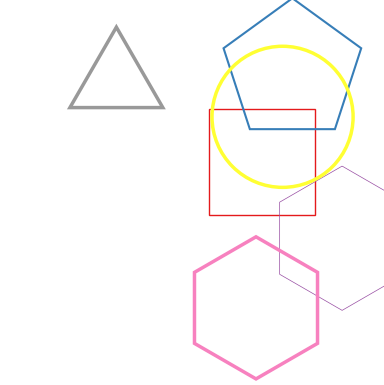[{"shape": "square", "thickness": 1, "radius": 0.69, "center": [0.681, 0.579]}, {"shape": "pentagon", "thickness": 1.5, "radius": 0.94, "center": [0.759, 0.817]}, {"shape": "hexagon", "thickness": 0.5, "radius": 0.94, "center": [0.889, 0.381]}, {"shape": "circle", "thickness": 2.5, "radius": 0.92, "center": [0.734, 0.697]}, {"shape": "hexagon", "thickness": 2.5, "radius": 0.92, "center": [0.665, 0.2]}, {"shape": "triangle", "thickness": 2.5, "radius": 0.7, "center": [0.302, 0.79]}]